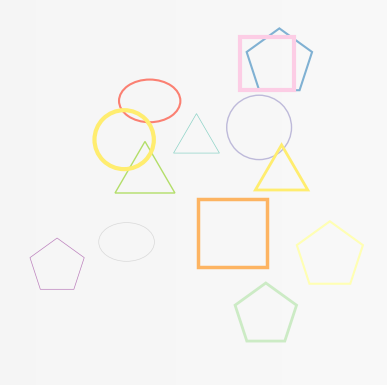[{"shape": "triangle", "thickness": 0.5, "radius": 0.34, "center": [0.507, 0.637]}, {"shape": "pentagon", "thickness": 1.5, "radius": 0.45, "center": [0.851, 0.336]}, {"shape": "circle", "thickness": 1, "radius": 0.42, "center": [0.669, 0.669]}, {"shape": "oval", "thickness": 1.5, "radius": 0.4, "center": [0.386, 0.738]}, {"shape": "pentagon", "thickness": 1.5, "radius": 0.44, "center": [0.721, 0.837]}, {"shape": "square", "thickness": 2.5, "radius": 0.44, "center": [0.6, 0.395]}, {"shape": "triangle", "thickness": 1, "radius": 0.45, "center": [0.374, 0.543]}, {"shape": "square", "thickness": 3, "radius": 0.34, "center": [0.689, 0.836]}, {"shape": "oval", "thickness": 0.5, "radius": 0.36, "center": [0.327, 0.372]}, {"shape": "pentagon", "thickness": 0.5, "radius": 0.37, "center": [0.147, 0.308]}, {"shape": "pentagon", "thickness": 2, "radius": 0.42, "center": [0.686, 0.182]}, {"shape": "triangle", "thickness": 2, "radius": 0.39, "center": [0.727, 0.546]}, {"shape": "circle", "thickness": 3, "radius": 0.38, "center": [0.32, 0.637]}]